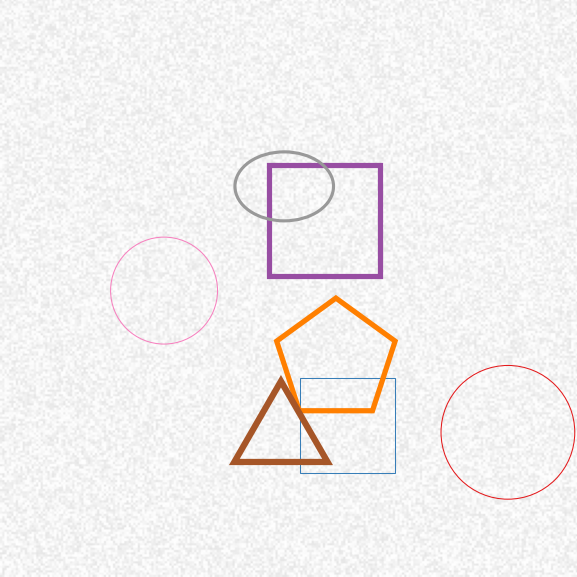[{"shape": "circle", "thickness": 0.5, "radius": 0.58, "center": [0.879, 0.251]}, {"shape": "square", "thickness": 0.5, "radius": 0.41, "center": [0.602, 0.263]}, {"shape": "square", "thickness": 2.5, "radius": 0.48, "center": [0.562, 0.617]}, {"shape": "pentagon", "thickness": 2.5, "radius": 0.54, "center": [0.582, 0.375]}, {"shape": "triangle", "thickness": 3, "radius": 0.47, "center": [0.487, 0.246]}, {"shape": "circle", "thickness": 0.5, "radius": 0.46, "center": [0.284, 0.496]}, {"shape": "oval", "thickness": 1.5, "radius": 0.43, "center": [0.492, 0.676]}]